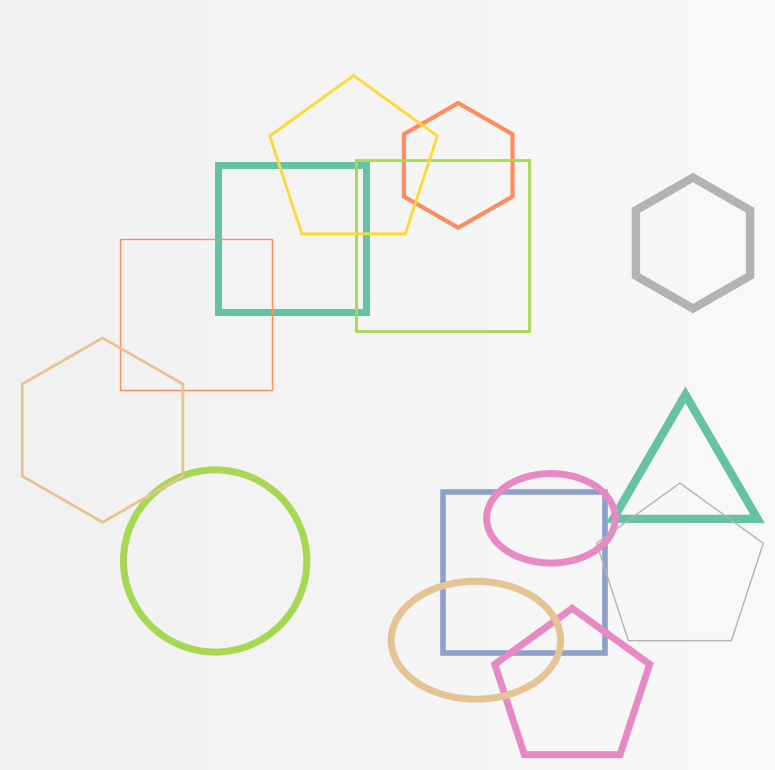[{"shape": "square", "thickness": 2.5, "radius": 0.48, "center": [0.377, 0.69]}, {"shape": "triangle", "thickness": 3, "radius": 0.54, "center": [0.884, 0.38]}, {"shape": "hexagon", "thickness": 1.5, "radius": 0.4, "center": [0.591, 0.785]}, {"shape": "square", "thickness": 0.5, "radius": 0.49, "center": [0.253, 0.591]}, {"shape": "square", "thickness": 2, "radius": 0.52, "center": [0.676, 0.257]}, {"shape": "pentagon", "thickness": 2.5, "radius": 0.53, "center": [0.738, 0.105]}, {"shape": "oval", "thickness": 2.5, "radius": 0.41, "center": [0.711, 0.327]}, {"shape": "circle", "thickness": 2.5, "radius": 0.59, "center": [0.278, 0.271]}, {"shape": "square", "thickness": 1, "radius": 0.56, "center": [0.571, 0.681]}, {"shape": "pentagon", "thickness": 1, "radius": 0.57, "center": [0.456, 0.788]}, {"shape": "hexagon", "thickness": 1, "radius": 0.6, "center": [0.132, 0.441]}, {"shape": "oval", "thickness": 2.5, "radius": 0.55, "center": [0.614, 0.169]}, {"shape": "pentagon", "thickness": 0.5, "radius": 0.57, "center": [0.877, 0.259]}, {"shape": "hexagon", "thickness": 3, "radius": 0.43, "center": [0.894, 0.684]}]